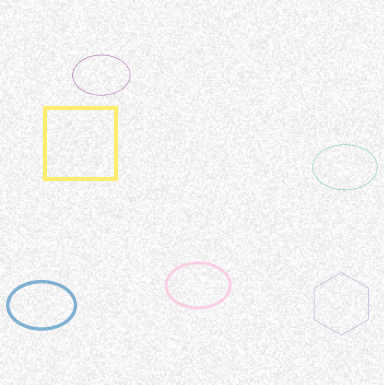[{"shape": "oval", "thickness": 0.5, "radius": 0.42, "center": [0.896, 0.566]}, {"shape": "hexagon", "thickness": 0.5, "radius": 0.41, "center": [0.886, 0.211]}, {"shape": "oval", "thickness": 2.5, "radius": 0.44, "center": [0.108, 0.207]}, {"shape": "oval", "thickness": 2, "radius": 0.42, "center": [0.515, 0.259]}, {"shape": "oval", "thickness": 0.5, "radius": 0.37, "center": [0.263, 0.805]}, {"shape": "square", "thickness": 3, "radius": 0.46, "center": [0.21, 0.628]}]